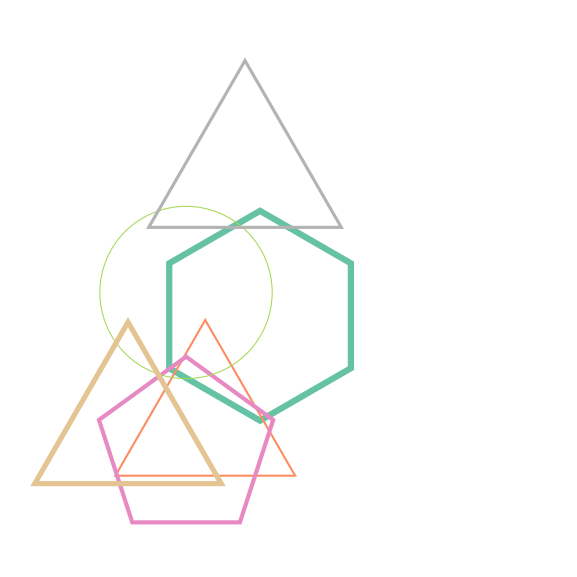[{"shape": "hexagon", "thickness": 3, "radius": 0.91, "center": [0.45, 0.452]}, {"shape": "triangle", "thickness": 1, "radius": 0.9, "center": [0.355, 0.265]}, {"shape": "pentagon", "thickness": 2, "radius": 0.79, "center": [0.322, 0.223]}, {"shape": "circle", "thickness": 0.5, "radius": 0.75, "center": [0.322, 0.493]}, {"shape": "triangle", "thickness": 2.5, "radius": 0.93, "center": [0.222, 0.255]}, {"shape": "triangle", "thickness": 1.5, "radius": 0.96, "center": [0.424, 0.702]}]